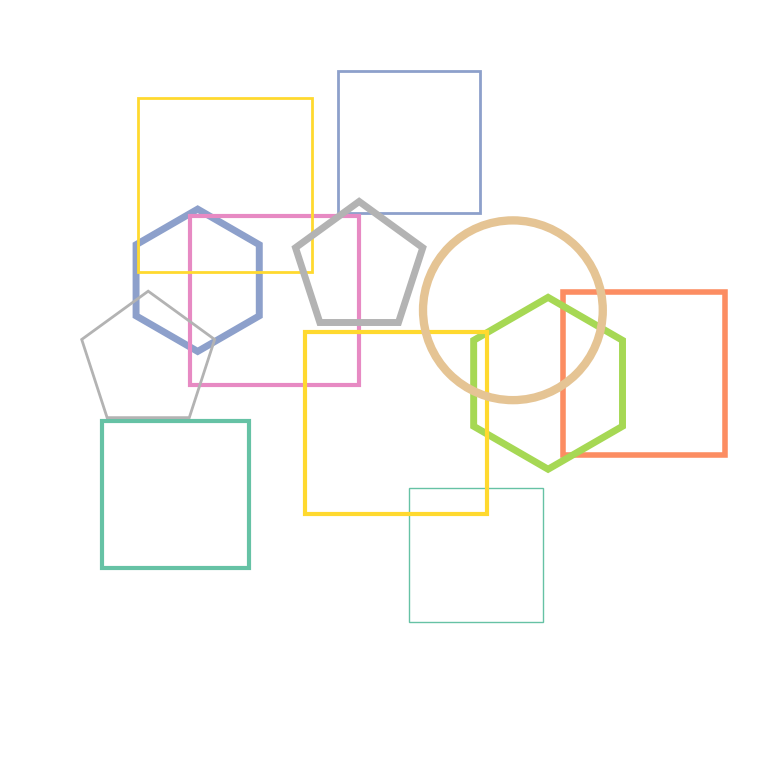[{"shape": "square", "thickness": 1.5, "radius": 0.48, "center": [0.227, 0.357]}, {"shape": "square", "thickness": 0.5, "radius": 0.44, "center": [0.618, 0.279]}, {"shape": "square", "thickness": 2, "radius": 0.53, "center": [0.837, 0.515]}, {"shape": "square", "thickness": 1, "radius": 0.46, "center": [0.532, 0.815]}, {"shape": "hexagon", "thickness": 2.5, "radius": 0.46, "center": [0.257, 0.636]}, {"shape": "square", "thickness": 1.5, "radius": 0.55, "center": [0.357, 0.609]}, {"shape": "hexagon", "thickness": 2.5, "radius": 0.56, "center": [0.712, 0.502]}, {"shape": "square", "thickness": 1.5, "radius": 0.59, "center": [0.514, 0.45]}, {"shape": "square", "thickness": 1, "radius": 0.56, "center": [0.292, 0.76]}, {"shape": "circle", "thickness": 3, "radius": 0.58, "center": [0.666, 0.597]}, {"shape": "pentagon", "thickness": 1, "radius": 0.45, "center": [0.192, 0.531]}, {"shape": "pentagon", "thickness": 2.5, "radius": 0.43, "center": [0.466, 0.651]}]